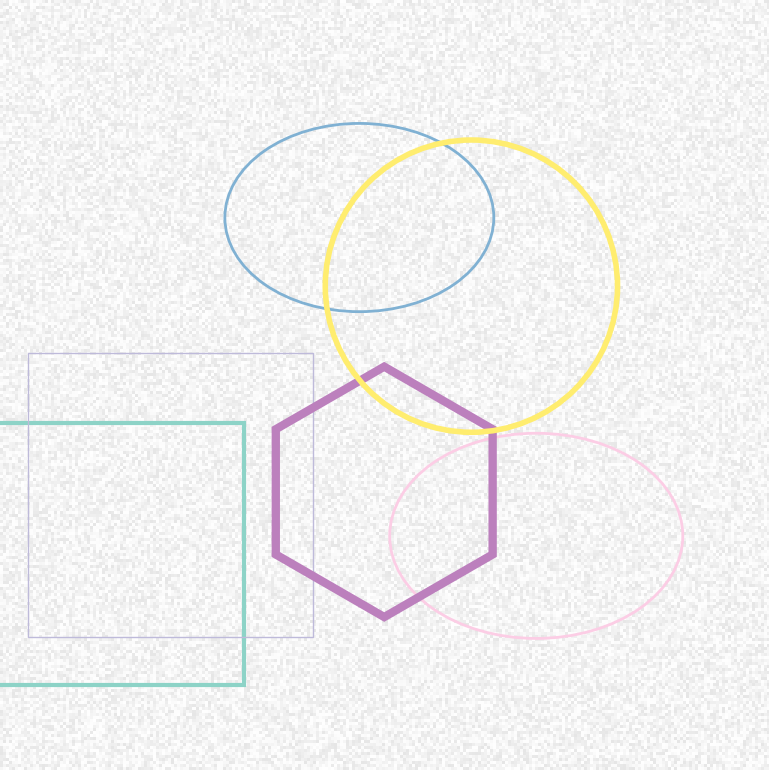[{"shape": "square", "thickness": 1.5, "radius": 0.85, "center": [0.146, 0.281]}, {"shape": "square", "thickness": 0.5, "radius": 0.92, "center": [0.222, 0.357]}, {"shape": "oval", "thickness": 1, "radius": 0.87, "center": [0.467, 0.717]}, {"shape": "oval", "thickness": 1, "radius": 0.95, "center": [0.696, 0.304]}, {"shape": "hexagon", "thickness": 3, "radius": 0.81, "center": [0.499, 0.361]}, {"shape": "circle", "thickness": 2, "radius": 0.95, "center": [0.612, 0.628]}]